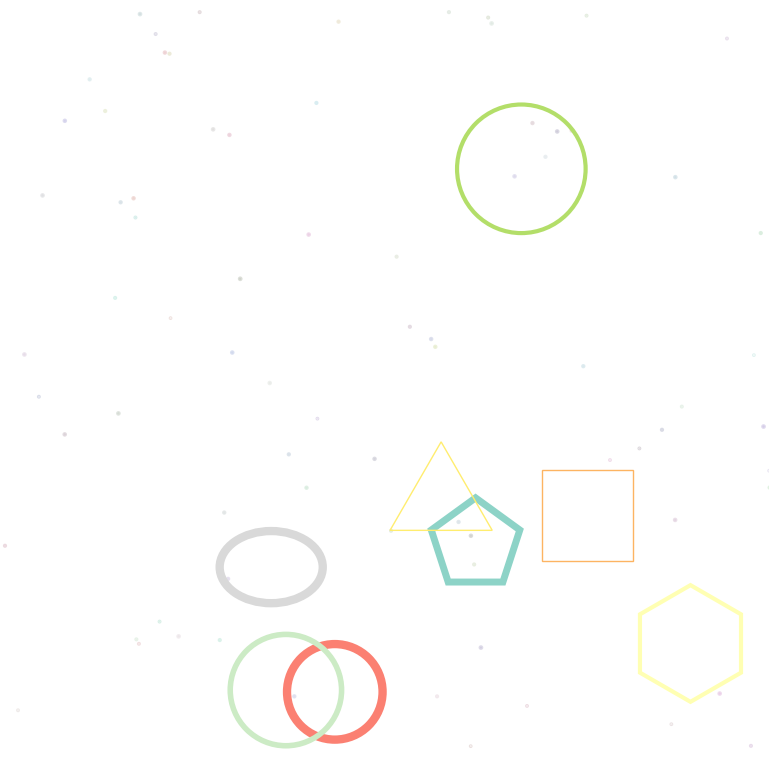[{"shape": "pentagon", "thickness": 2.5, "radius": 0.3, "center": [0.618, 0.293]}, {"shape": "hexagon", "thickness": 1.5, "radius": 0.38, "center": [0.897, 0.164]}, {"shape": "circle", "thickness": 3, "radius": 0.31, "center": [0.435, 0.101]}, {"shape": "square", "thickness": 0.5, "radius": 0.29, "center": [0.763, 0.33]}, {"shape": "circle", "thickness": 1.5, "radius": 0.42, "center": [0.677, 0.781]}, {"shape": "oval", "thickness": 3, "radius": 0.33, "center": [0.352, 0.263]}, {"shape": "circle", "thickness": 2, "radius": 0.36, "center": [0.371, 0.104]}, {"shape": "triangle", "thickness": 0.5, "radius": 0.38, "center": [0.573, 0.35]}]